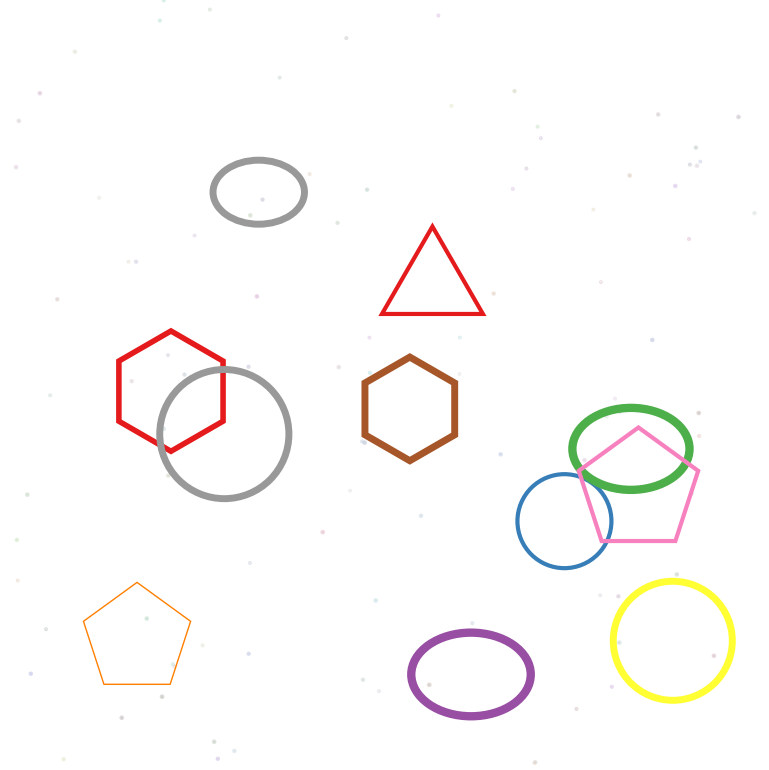[{"shape": "hexagon", "thickness": 2, "radius": 0.39, "center": [0.222, 0.492]}, {"shape": "triangle", "thickness": 1.5, "radius": 0.38, "center": [0.562, 0.63]}, {"shape": "circle", "thickness": 1.5, "radius": 0.31, "center": [0.733, 0.323]}, {"shape": "oval", "thickness": 3, "radius": 0.38, "center": [0.819, 0.417]}, {"shape": "oval", "thickness": 3, "radius": 0.39, "center": [0.612, 0.124]}, {"shape": "pentagon", "thickness": 0.5, "radius": 0.37, "center": [0.178, 0.17]}, {"shape": "circle", "thickness": 2.5, "radius": 0.39, "center": [0.874, 0.168]}, {"shape": "hexagon", "thickness": 2.5, "radius": 0.34, "center": [0.532, 0.469]}, {"shape": "pentagon", "thickness": 1.5, "radius": 0.41, "center": [0.829, 0.363]}, {"shape": "oval", "thickness": 2.5, "radius": 0.3, "center": [0.336, 0.75]}, {"shape": "circle", "thickness": 2.5, "radius": 0.42, "center": [0.291, 0.436]}]